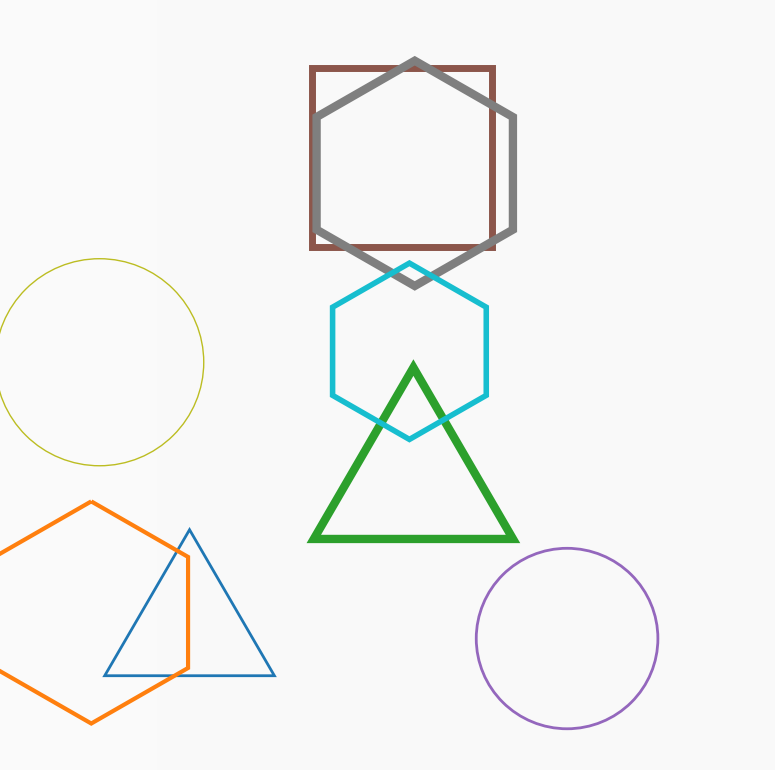[{"shape": "triangle", "thickness": 1, "radius": 0.63, "center": [0.245, 0.186]}, {"shape": "hexagon", "thickness": 1.5, "radius": 0.72, "center": [0.118, 0.205]}, {"shape": "triangle", "thickness": 3, "radius": 0.74, "center": [0.533, 0.374]}, {"shape": "circle", "thickness": 1, "radius": 0.59, "center": [0.732, 0.171]}, {"shape": "square", "thickness": 2.5, "radius": 0.58, "center": [0.519, 0.795]}, {"shape": "hexagon", "thickness": 3, "radius": 0.73, "center": [0.535, 0.775]}, {"shape": "circle", "thickness": 0.5, "radius": 0.67, "center": [0.128, 0.53]}, {"shape": "hexagon", "thickness": 2, "radius": 0.57, "center": [0.528, 0.544]}]